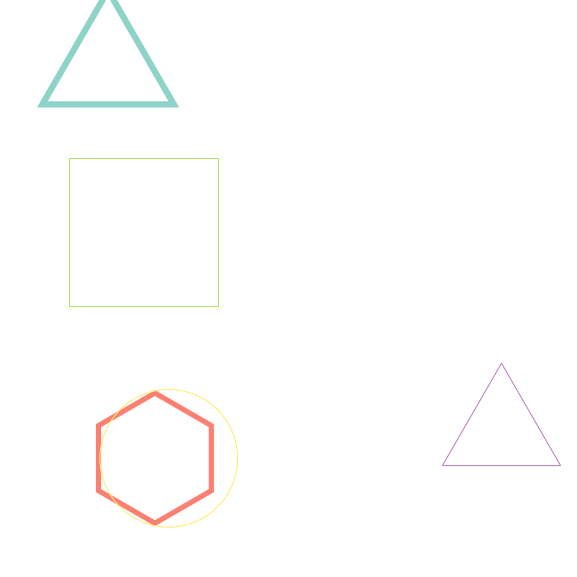[{"shape": "triangle", "thickness": 3, "radius": 0.66, "center": [0.187, 0.884]}, {"shape": "hexagon", "thickness": 2.5, "radius": 0.56, "center": [0.268, 0.206]}, {"shape": "square", "thickness": 0.5, "radius": 0.64, "center": [0.248, 0.597]}, {"shape": "triangle", "thickness": 0.5, "radius": 0.59, "center": [0.868, 0.252]}, {"shape": "circle", "thickness": 0.5, "radius": 0.6, "center": [0.292, 0.205]}]